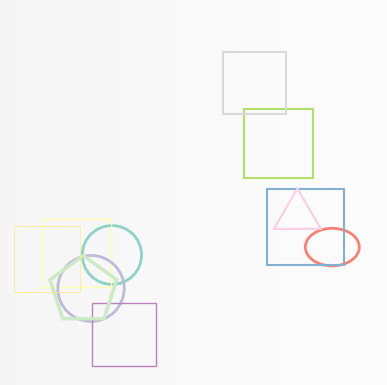[{"shape": "circle", "thickness": 2, "radius": 0.38, "center": [0.289, 0.338]}, {"shape": "square", "thickness": 1, "radius": 0.44, "center": [0.198, 0.342]}, {"shape": "circle", "thickness": 2, "radius": 0.43, "center": [0.235, 0.251]}, {"shape": "oval", "thickness": 2, "radius": 0.35, "center": [0.858, 0.358]}, {"shape": "square", "thickness": 1.5, "radius": 0.49, "center": [0.789, 0.41]}, {"shape": "square", "thickness": 1.5, "radius": 0.45, "center": [0.719, 0.628]}, {"shape": "triangle", "thickness": 1.5, "radius": 0.35, "center": [0.767, 0.44]}, {"shape": "square", "thickness": 1.5, "radius": 0.41, "center": [0.656, 0.784]}, {"shape": "square", "thickness": 1, "radius": 0.41, "center": [0.32, 0.131]}, {"shape": "pentagon", "thickness": 2.5, "radius": 0.45, "center": [0.215, 0.245]}, {"shape": "square", "thickness": 0.5, "radius": 0.42, "center": [0.121, 0.327]}]